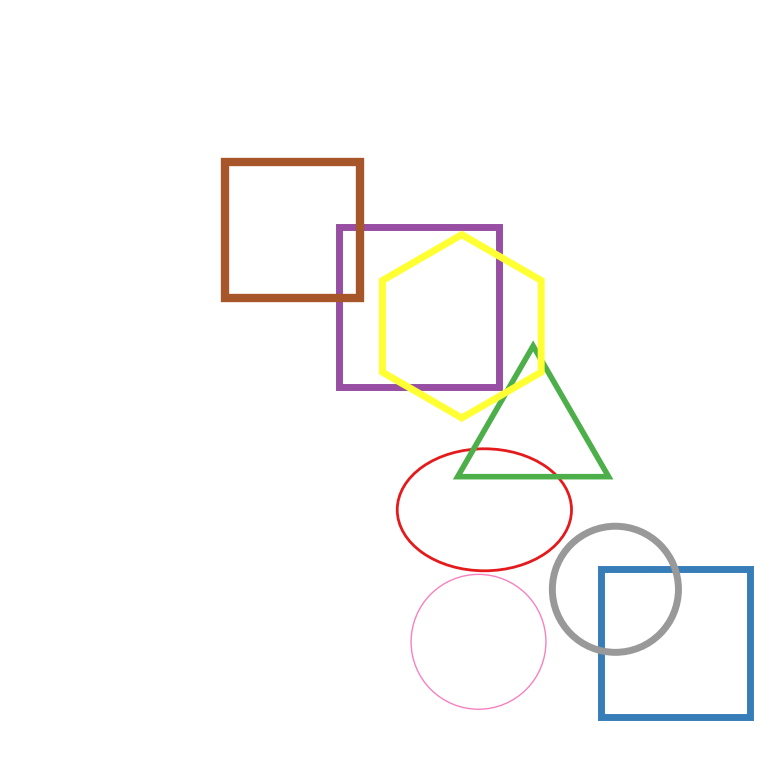[{"shape": "oval", "thickness": 1, "radius": 0.57, "center": [0.629, 0.338]}, {"shape": "square", "thickness": 2.5, "radius": 0.48, "center": [0.877, 0.165]}, {"shape": "triangle", "thickness": 2, "radius": 0.57, "center": [0.692, 0.438]}, {"shape": "square", "thickness": 2.5, "radius": 0.52, "center": [0.544, 0.601]}, {"shape": "hexagon", "thickness": 2.5, "radius": 0.6, "center": [0.6, 0.576]}, {"shape": "square", "thickness": 3, "radius": 0.44, "center": [0.38, 0.701]}, {"shape": "circle", "thickness": 0.5, "radius": 0.44, "center": [0.621, 0.166]}, {"shape": "circle", "thickness": 2.5, "radius": 0.41, "center": [0.799, 0.235]}]